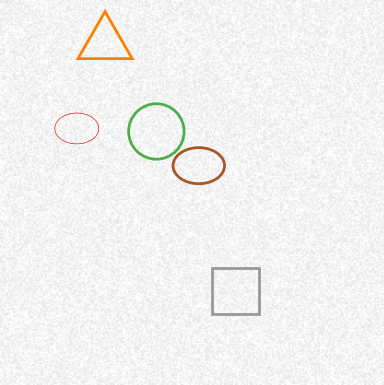[{"shape": "oval", "thickness": 0.5, "radius": 0.29, "center": [0.199, 0.666]}, {"shape": "circle", "thickness": 2, "radius": 0.36, "center": [0.406, 0.659]}, {"shape": "triangle", "thickness": 2, "radius": 0.41, "center": [0.273, 0.888]}, {"shape": "oval", "thickness": 2, "radius": 0.33, "center": [0.516, 0.57]}, {"shape": "square", "thickness": 2, "radius": 0.3, "center": [0.611, 0.244]}]